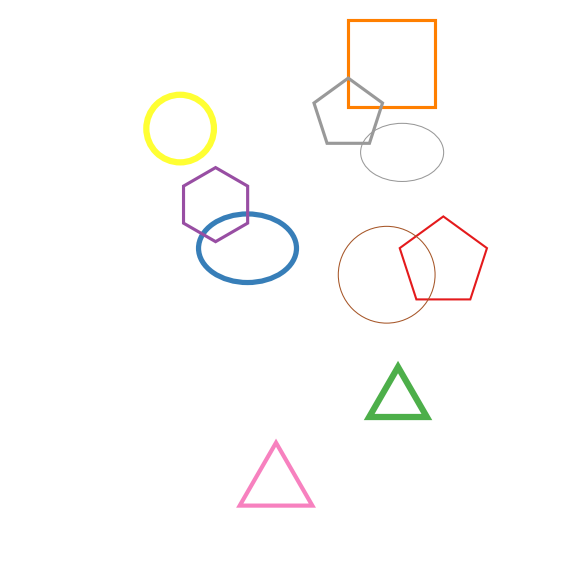[{"shape": "pentagon", "thickness": 1, "radius": 0.4, "center": [0.768, 0.545]}, {"shape": "oval", "thickness": 2.5, "radius": 0.42, "center": [0.429, 0.569]}, {"shape": "triangle", "thickness": 3, "radius": 0.29, "center": [0.689, 0.306]}, {"shape": "hexagon", "thickness": 1.5, "radius": 0.32, "center": [0.373, 0.645]}, {"shape": "square", "thickness": 1.5, "radius": 0.38, "center": [0.677, 0.889]}, {"shape": "circle", "thickness": 3, "radius": 0.29, "center": [0.312, 0.777]}, {"shape": "circle", "thickness": 0.5, "radius": 0.42, "center": [0.67, 0.523]}, {"shape": "triangle", "thickness": 2, "radius": 0.36, "center": [0.478, 0.16]}, {"shape": "pentagon", "thickness": 1.5, "radius": 0.31, "center": [0.603, 0.801]}, {"shape": "oval", "thickness": 0.5, "radius": 0.36, "center": [0.696, 0.735]}]